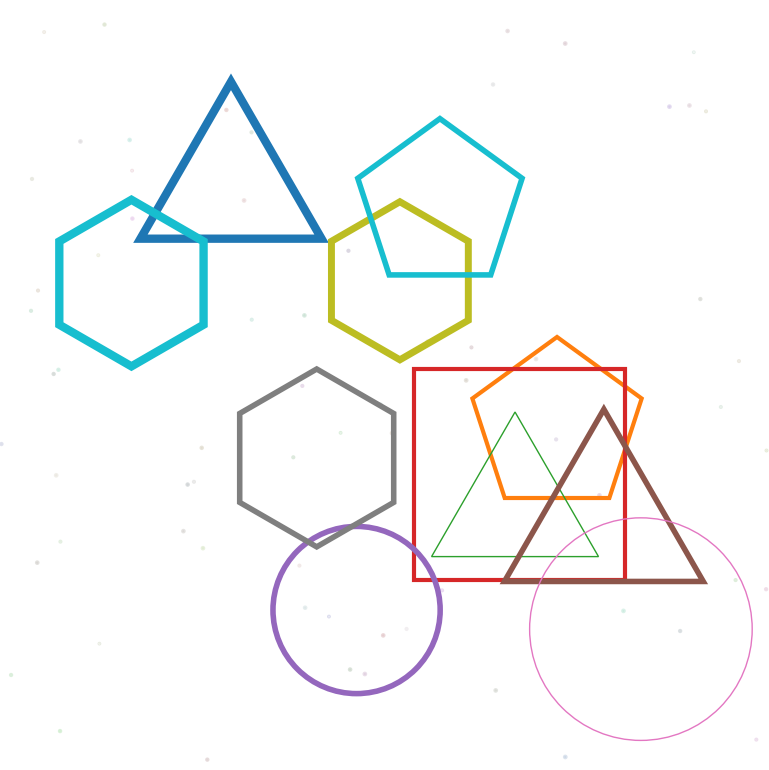[{"shape": "triangle", "thickness": 3, "radius": 0.68, "center": [0.3, 0.758]}, {"shape": "pentagon", "thickness": 1.5, "radius": 0.58, "center": [0.723, 0.447]}, {"shape": "triangle", "thickness": 0.5, "radius": 0.63, "center": [0.669, 0.34]}, {"shape": "square", "thickness": 1.5, "radius": 0.69, "center": [0.675, 0.384]}, {"shape": "circle", "thickness": 2, "radius": 0.54, "center": [0.463, 0.208]}, {"shape": "triangle", "thickness": 2, "radius": 0.75, "center": [0.784, 0.319]}, {"shape": "circle", "thickness": 0.5, "radius": 0.72, "center": [0.832, 0.183]}, {"shape": "hexagon", "thickness": 2, "radius": 0.58, "center": [0.411, 0.405]}, {"shape": "hexagon", "thickness": 2.5, "radius": 0.51, "center": [0.519, 0.635]}, {"shape": "pentagon", "thickness": 2, "radius": 0.56, "center": [0.571, 0.734]}, {"shape": "hexagon", "thickness": 3, "radius": 0.54, "center": [0.171, 0.632]}]